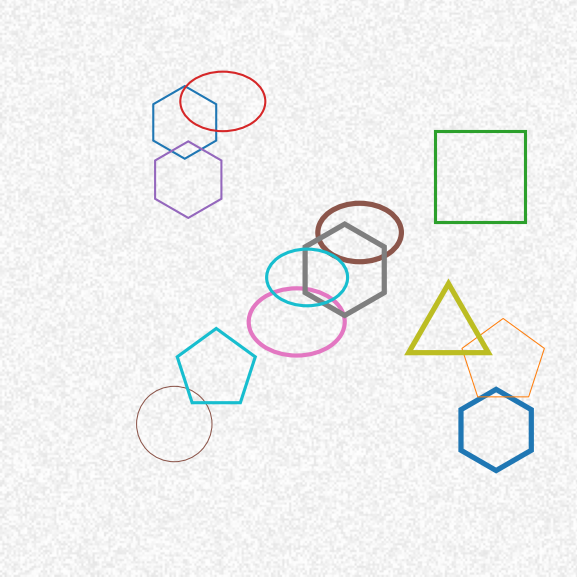[{"shape": "hexagon", "thickness": 2.5, "radius": 0.35, "center": [0.859, 0.255]}, {"shape": "hexagon", "thickness": 1, "radius": 0.31, "center": [0.32, 0.787]}, {"shape": "pentagon", "thickness": 0.5, "radius": 0.38, "center": [0.871, 0.373]}, {"shape": "square", "thickness": 1.5, "radius": 0.39, "center": [0.831, 0.693]}, {"shape": "oval", "thickness": 1, "radius": 0.37, "center": [0.386, 0.824]}, {"shape": "hexagon", "thickness": 1, "radius": 0.33, "center": [0.326, 0.688]}, {"shape": "circle", "thickness": 0.5, "radius": 0.33, "center": [0.302, 0.265]}, {"shape": "oval", "thickness": 2.5, "radius": 0.36, "center": [0.623, 0.597]}, {"shape": "oval", "thickness": 2, "radius": 0.42, "center": [0.514, 0.442]}, {"shape": "hexagon", "thickness": 2.5, "radius": 0.4, "center": [0.597, 0.532]}, {"shape": "triangle", "thickness": 2.5, "radius": 0.4, "center": [0.777, 0.428]}, {"shape": "pentagon", "thickness": 1.5, "radius": 0.36, "center": [0.374, 0.359]}, {"shape": "oval", "thickness": 1.5, "radius": 0.35, "center": [0.532, 0.519]}]